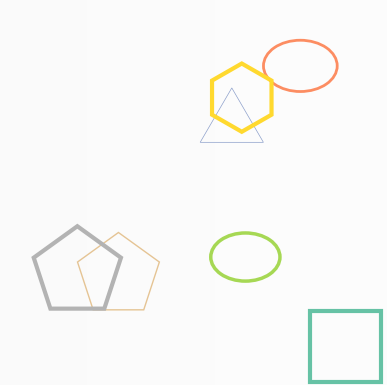[{"shape": "square", "thickness": 3, "radius": 0.46, "center": [0.892, 0.101]}, {"shape": "oval", "thickness": 2, "radius": 0.48, "center": [0.775, 0.829]}, {"shape": "triangle", "thickness": 0.5, "radius": 0.47, "center": [0.598, 0.677]}, {"shape": "oval", "thickness": 2.5, "radius": 0.45, "center": [0.633, 0.332]}, {"shape": "hexagon", "thickness": 3, "radius": 0.44, "center": [0.624, 0.746]}, {"shape": "pentagon", "thickness": 1, "radius": 0.56, "center": [0.306, 0.285]}, {"shape": "pentagon", "thickness": 3, "radius": 0.59, "center": [0.2, 0.294]}]